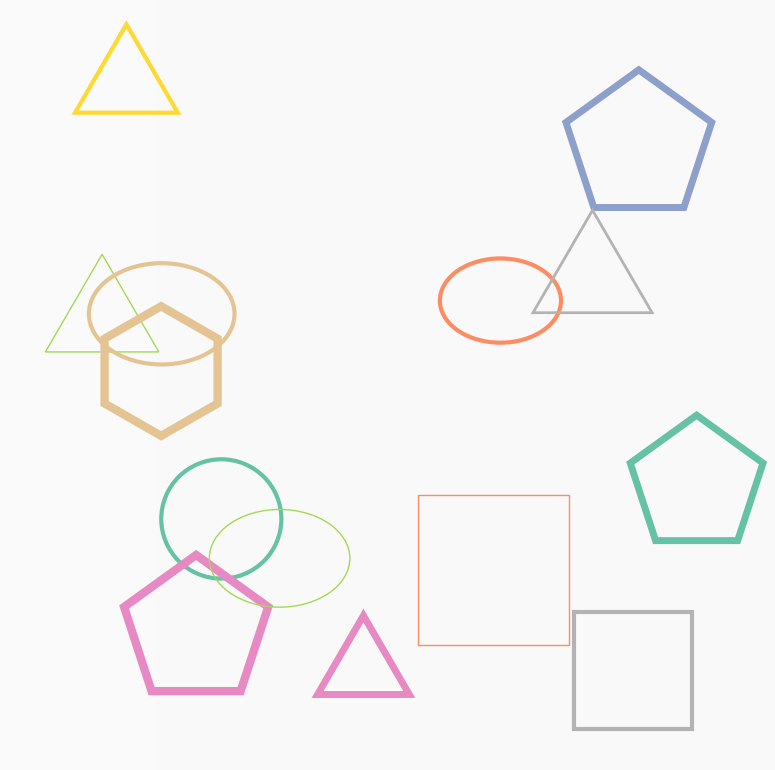[{"shape": "circle", "thickness": 1.5, "radius": 0.39, "center": [0.286, 0.326]}, {"shape": "pentagon", "thickness": 2.5, "radius": 0.45, "center": [0.899, 0.371]}, {"shape": "square", "thickness": 0.5, "radius": 0.49, "center": [0.636, 0.26]}, {"shape": "oval", "thickness": 1.5, "radius": 0.39, "center": [0.646, 0.61]}, {"shape": "pentagon", "thickness": 2.5, "radius": 0.49, "center": [0.824, 0.81]}, {"shape": "triangle", "thickness": 2.5, "radius": 0.34, "center": [0.469, 0.132]}, {"shape": "pentagon", "thickness": 3, "radius": 0.49, "center": [0.253, 0.182]}, {"shape": "triangle", "thickness": 0.5, "radius": 0.42, "center": [0.132, 0.585]}, {"shape": "oval", "thickness": 0.5, "radius": 0.45, "center": [0.361, 0.275]}, {"shape": "triangle", "thickness": 1.5, "radius": 0.38, "center": [0.163, 0.892]}, {"shape": "oval", "thickness": 1.5, "radius": 0.47, "center": [0.209, 0.592]}, {"shape": "hexagon", "thickness": 3, "radius": 0.42, "center": [0.208, 0.518]}, {"shape": "square", "thickness": 1.5, "radius": 0.38, "center": [0.817, 0.129]}, {"shape": "triangle", "thickness": 1, "radius": 0.44, "center": [0.765, 0.638]}]